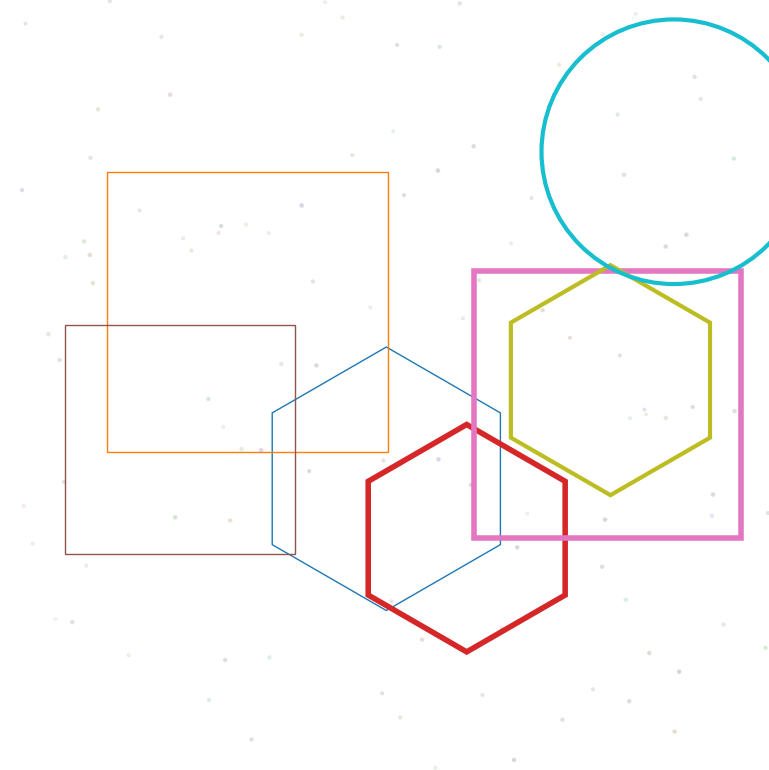[{"shape": "hexagon", "thickness": 0.5, "radius": 0.86, "center": [0.502, 0.378]}, {"shape": "square", "thickness": 0.5, "radius": 0.91, "center": [0.321, 0.595]}, {"shape": "hexagon", "thickness": 2, "radius": 0.74, "center": [0.606, 0.301]}, {"shape": "square", "thickness": 0.5, "radius": 0.75, "center": [0.234, 0.429]}, {"shape": "square", "thickness": 2, "radius": 0.87, "center": [0.789, 0.474]}, {"shape": "hexagon", "thickness": 1.5, "radius": 0.75, "center": [0.793, 0.506]}, {"shape": "circle", "thickness": 1.5, "radius": 0.86, "center": [0.875, 0.803]}]